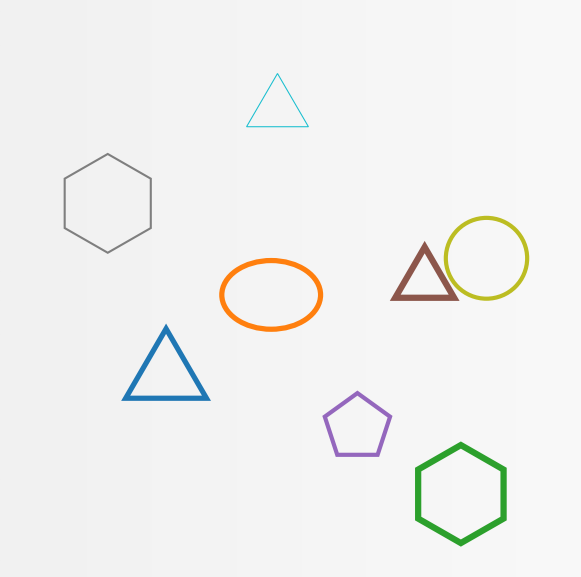[{"shape": "triangle", "thickness": 2.5, "radius": 0.4, "center": [0.286, 0.35]}, {"shape": "oval", "thickness": 2.5, "radius": 0.42, "center": [0.467, 0.489]}, {"shape": "hexagon", "thickness": 3, "radius": 0.42, "center": [0.793, 0.144]}, {"shape": "pentagon", "thickness": 2, "radius": 0.3, "center": [0.615, 0.259]}, {"shape": "triangle", "thickness": 3, "radius": 0.29, "center": [0.731, 0.513]}, {"shape": "hexagon", "thickness": 1, "radius": 0.43, "center": [0.185, 0.647]}, {"shape": "circle", "thickness": 2, "radius": 0.35, "center": [0.837, 0.552]}, {"shape": "triangle", "thickness": 0.5, "radius": 0.31, "center": [0.477, 0.81]}]